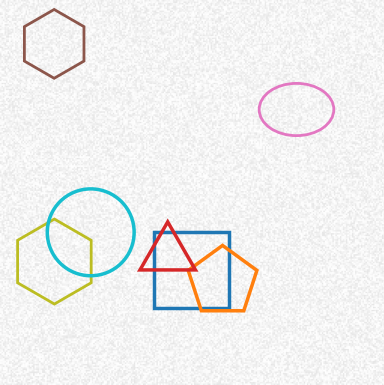[{"shape": "square", "thickness": 2.5, "radius": 0.49, "center": [0.497, 0.3]}, {"shape": "pentagon", "thickness": 2.5, "radius": 0.47, "center": [0.578, 0.269]}, {"shape": "triangle", "thickness": 2.5, "radius": 0.42, "center": [0.436, 0.34]}, {"shape": "hexagon", "thickness": 2, "radius": 0.45, "center": [0.141, 0.886]}, {"shape": "oval", "thickness": 2, "radius": 0.48, "center": [0.77, 0.716]}, {"shape": "hexagon", "thickness": 2, "radius": 0.55, "center": [0.141, 0.321]}, {"shape": "circle", "thickness": 2.5, "radius": 0.56, "center": [0.236, 0.397]}]